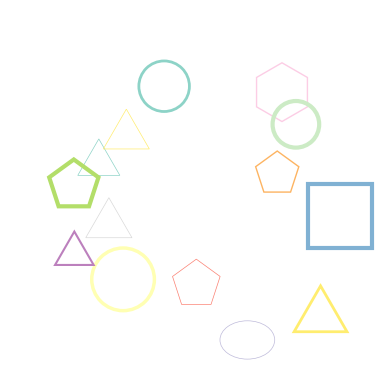[{"shape": "triangle", "thickness": 0.5, "radius": 0.32, "center": [0.257, 0.576]}, {"shape": "circle", "thickness": 2, "radius": 0.33, "center": [0.426, 0.776]}, {"shape": "circle", "thickness": 2.5, "radius": 0.41, "center": [0.32, 0.274]}, {"shape": "oval", "thickness": 0.5, "radius": 0.36, "center": [0.642, 0.117]}, {"shape": "pentagon", "thickness": 0.5, "radius": 0.32, "center": [0.51, 0.262]}, {"shape": "square", "thickness": 3, "radius": 0.42, "center": [0.882, 0.44]}, {"shape": "pentagon", "thickness": 1, "radius": 0.29, "center": [0.72, 0.549]}, {"shape": "pentagon", "thickness": 3, "radius": 0.34, "center": [0.192, 0.519]}, {"shape": "hexagon", "thickness": 1, "radius": 0.38, "center": [0.732, 0.761]}, {"shape": "triangle", "thickness": 0.5, "radius": 0.35, "center": [0.283, 0.417]}, {"shape": "triangle", "thickness": 1.5, "radius": 0.29, "center": [0.193, 0.341]}, {"shape": "circle", "thickness": 3, "radius": 0.3, "center": [0.769, 0.677]}, {"shape": "triangle", "thickness": 2, "radius": 0.4, "center": [0.833, 0.178]}, {"shape": "triangle", "thickness": 0.5, "radius": 0.34, "center": [0.328, 0.648]}]